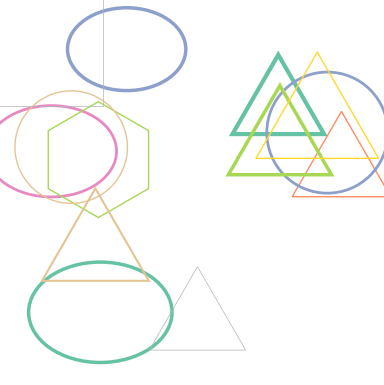[{"shape": "triangle", "thickness": 3, "radius": 0.69, "center": [0.723, 0.72]}, {"shape": "oval", "thickness": 2.5, "radius": 0.93, "center": [0.261, 0.189]}, {"shape": "triangle", "thickness": 1, "radius": 0.74, "center": [0.887, 0.563]}, {"shape": "oval", "thickness": 2.5, "radius": 0.77, "center": [0.329, 0.872]}, {"shape": "circle", "thickness": 2, "radius": 0.79, "center": [0.85, 0.656]}, {"shape": "oval", "thickness": 2, "radius": 0.85, "center": [0.133, 0.607]}, {"shape": "triangle", "thickness": 2.5, "radius": 0.77, "center": [0.727, 0.623]}, {"shape": "hexagon", "thickness": 1, "radius": 0.75, "center": [0.256, 0.585]}, {"shape": "triangle", "thickness": 1, "radius": 0.92, "center": [0.824, 0.681]}, {"shape": "triangle", "thickness": 1.5, "radius": 0.8, "center": [0.248, 0.351]}, {"shape": "circle", "thickness": 1, "radius": 0.73, "center": [0.185, 0.618]}, {"shape": "triangle", "thickness": 0.5, "radius": 0.72, "center": [0.513, 0.163]}, {"shape": "square", "thickness": 0.5, "radius": 0.78, "center": [0.113, 0.881]}]